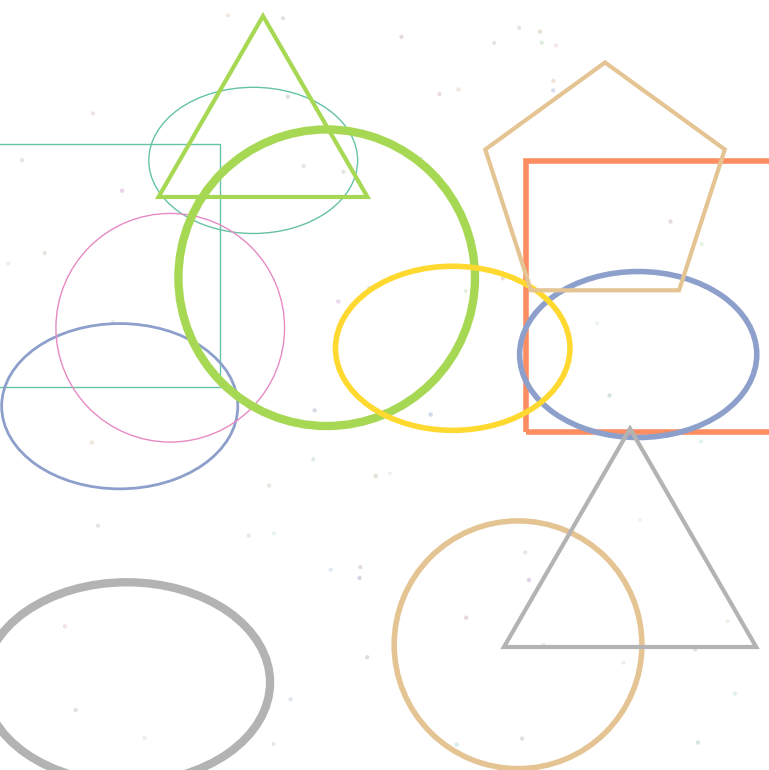[{"shape": "square", "thickness": 0.5, "radius": 0.79, "center": [0.128, 0.655]}, {"shape": "oval", "thickness": 0.5, "radius": 0.68, "center": [0.329, 0.792]}, {"shape": "square", "thickness": 2, "radius": 0.88, "center": [0.86, 0.615]}, {"shape": "oval", "thickness": 2, "radius": 0.77, "center": [0.829, 0.54]}, {"shape": "oval", "thickness": 1, "radius": 0.77, "center": [0.155, 0.472]}, {"shape": "circle", "thickness": 0.5, "radius": 0.74, "center": [0.221, 0.574]}, {"shape": "circle", "thickness": 3, "radius": 0.96, "center": [0.424, 0.639]}, {"shape": "triangle", "thickness": 1.5, "radius": 0.78, "center": [0.342, 0.823]}, {"shape": "oval", "thickness": 2, "radius": 0.76, "center": [0.588, 0.548]}, {"shape": "pentagon", "thickness": 1.5, "radius": 0.82, "center": [0.786, 0.755]}, {"shape": "circle", "thickness": 2, "radius": 0.8, "center": [0.673, 0.163]}, {"shape": "oval", "thickness": 3, "radius": 0.93, "center": [0.165, 0.114]}, {"shape": "triangle", "thickness": 1.5, "radius": 0.95, "center": [0.818, 0.254]}]